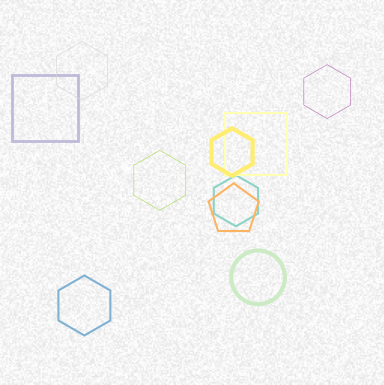[{"shape": "hexagon", "thickness": 1.5, "radius": 0.33, "center": [0.613, 0.479]}, {"shape": "square", "thickness": 1.5, "radius": 0.4, "center": [0.665, 0.627]}, {"shape": "square", "thickness": 2, "radius": 0.43, "center": [0.117, 0.719]}, {"shape": "hexagon", "thickness": 1.5, "radius": 0.39, "center": [0.219, 0.207]}, {"shape": "pentagon", "thickness": 1.5, "radius": 0.34, "center": [0.607, 0.455]}, {"shape": "hexagon", "thickness": 0.5, "radius": 0.39, "center": [0.415, 0.532]}, {"shape": "hexagon", "thickness": 0.5, "radius": 0.38, "center": [0.213, 0.816]}, {"shape": "hexagon", "thickness": 0.5, "radius": 0.35, "center": [0.85, 0.762]}, {"shape": "circle", "thickness": 3, "radius": 0.35, "center": [0.67, 0.28]}, {"shape": "hexagon", "thickness": 3, "radius": 0.31, "center": [0.603, 0.605]}]